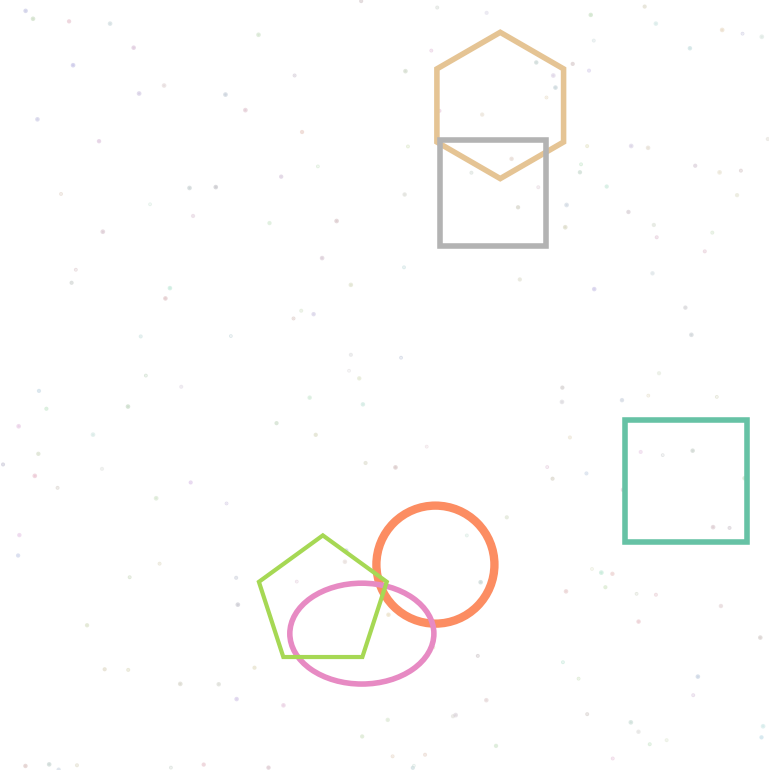[{"shape": "square", "thickness": 2, "radius": 0.4, "center": [0.891, 0.376]}, {"shape": "circle", "thickness": 3, "radius": 0.38, "center": [0.565, 0.267]}, {"shape": "oval", "thickness": 2, "radius": 0.47, "center": [0.47, 0.177]}, {"shape": "pentagon", "thickness": 1.5, "radius": 0.44, "center": [0.419, 0.217]}, {"shape": "hexagon", "thickness": 2, "radius": 0.47, "center": [0.65, 0.863]}, {"shape": "square", "thickness": 2, "radius": 0.34, "center": [0.64, 0.749]}]